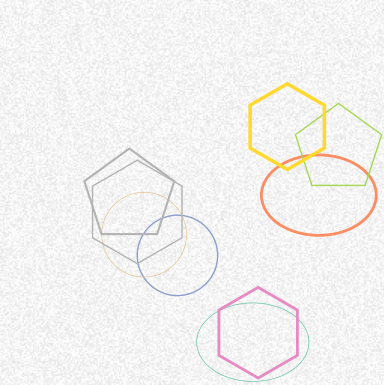[{"shape": "oval", "thickness": 0.5, "radius": 0.73, "center": [0.657, 0.111]}, {"shape": "oval", "thickness": 2, "radius": 0.75, "center": [0.828, 0.493]}, {"shape": "circle", "thickness": 1, "radius": 0.52, "center": [0.461, 0.337]}, {"shape": "hexagon", "thickness": 2, "radius": 0.59, "center": [0.671, 0.136]}, {"shape": "pentagon", "thickness": 1, "radius": 0.59, "center": [0.879, 0.614]}, {"shape": "hexagon", "thickness": 2.5, "radius": 0.56, "center": [0.746, 0.671]}, {"shape": "circle", "thickness": 0.5, "radius": 0.55, "center": [0.374, 0.391]}, {"shape": "pentagon", "thickness": 1.5, "radius": 0.61, "center": [0.336, 0.491]}, {"shape": "hexagon", "thickness": 1, "radius": 0.67, "center": [0.357, 0.45]}]